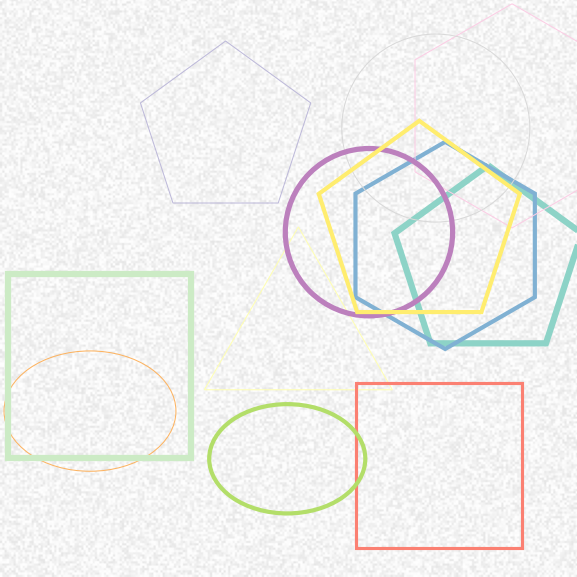[{"shape": "pentagon", "thickness": 3, "radius": 0.85, "center": [0.845, 0.542]}, {"shape": "triangle", "thickness": 0.5, "radius": 0.94, "center": [0.517, 0.418]}, {"shape": "pentagon", "thickness": 0.5, "radius": 0.78, "center": [0.391, 0.773]}, {"shape": "square", "thickness": 1.5, "radius": 0.72, "center": [0.76, 0.193]}, {"shape": "hexagon", "thickness": 2, "radius": 0.9, "center": [0.771, 0.574]}, {"shape": "oval", "thickness": 0.5, "radius": 0.74, "center": [0.156, 0.287]}, {"shape": "oval", "thickness": 2, "radius": 0.68, "center": [0.497, 0.205]}, {"shape": "hexagon", "thickness": 0.5, "radius": 0.97, "center": [0.887, 0.799]}, {"shape": "circle", "thickness": 0.5, "radius": 0.81, "center": [0.755, 0.777]}, {"shape": "circle", "thickness": 2.5, "radius": 0.72, "center": [0.639, 0.597]}, {"shape": "square", "thickness": 3, "radius": 0.79, "center": [0.172, 0.365]}, {"shape": "pentagon", "thickness": 2, "radius": 0.92, "center": [0.726, 0.607]}]